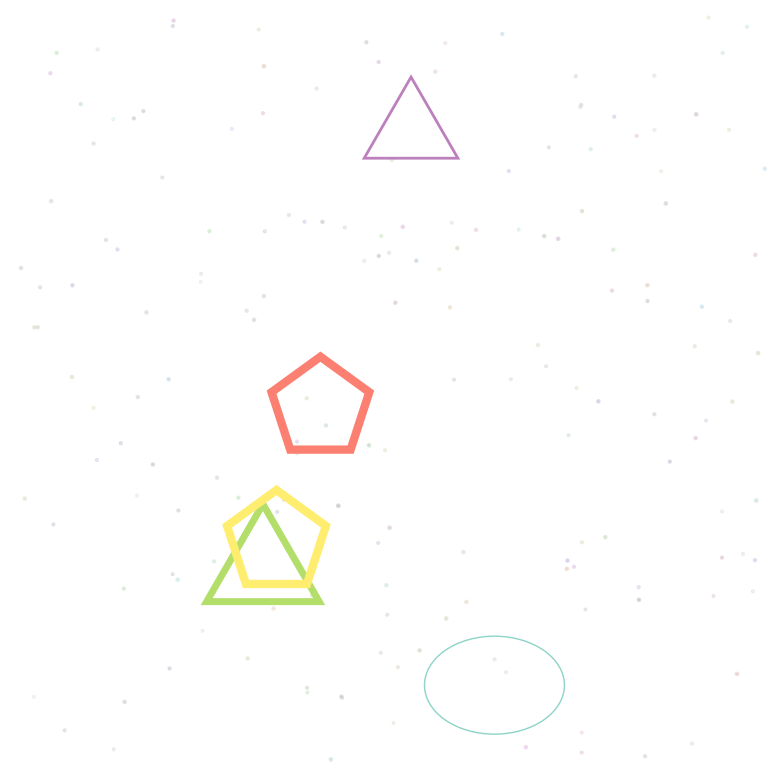[{"shape": "oval", "thickness": 0.5, "radius": 0.45, "center": [0.642, 0.11]}, {"shape": "pentagon", "thickness": 3, "radius": 0.33, "center": [0.416, 0.47]}, {"shape": "triangle", "thickness": 2.5, "radius": 0.42, "center": [0.341, 0.261]}, {"shape": "triangle", "thickness": 1, "radius": 0.35, "center": [0.534, 0.83]}, {"shape": "pentagon", "thickness": 3, "radius": 0.34, "center": [0.359, 0.296]}]